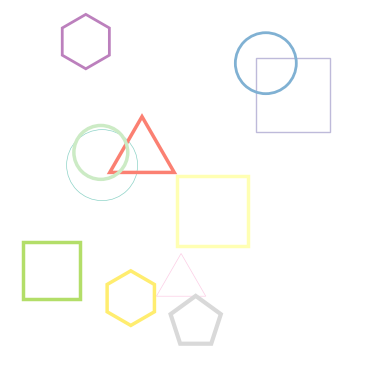[{"shape": "circle", "thickness": 0.5, "radius": 0.46, "center": [0.265, 0.571]}, {"shape": "square", "thickness": 2.5, "radius": 0.46, "center": [0.552, 0.452]}, {"shape": "square", "thickness": 1, "radius": 0.48, "center": [0.762, 0.753]}, {"shape": "triangle", "thickness": 2.5, "radius": 0.48, "center": [0.369, 0.6]}, {"shape": "circle", "thickness": 2, "radius": 0.4, "center": [0.69, 0.836]}, {"shape": "square", "thickness": 2.5, "radius": 0.37, "center": [0.134, 0.297]}, {"shape": "triangle", "thickness": 0.5, "radius": 0.37, "center": [0.47, 0.268]}, {"shape": "pentagon", "thickness": 3, "radius": 0.34, "center": [0.508, 0.163]}, {"shape": "hexagon", "thickness": 2, "radius": 0.35, "center": [0.223, 0.892]}, {"shape": "circle", "thickness": 2.5, "radius": 0.35, "center": [0.262, 0.604]}, {"shape": "hexagon", "thickness": 2.5, "radius": 0.35, "center": [0.34, 0.226]}]